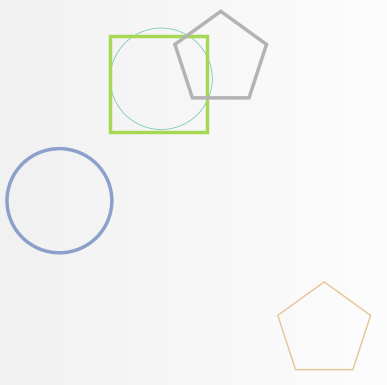[{"shape": "circle", "thickness": 0.5, "radius": 0.66, "center": [0.416, 0.795]}, {"shape": "circle", "thickness": 2.5, "radius": 0.68, "center": [0.153, 0.479]}, {"shape": "square", "thickness": 2.5, "radius": 0.62, "center": [0.409, 0.783]}, {"shape": "pentagon", "thickness": 1, "radius": 0.63, "center": [0.837, 0.142]}, {"shape": "pentagon", "thickness": 2.5, "radius": 0.62, "center": [0.57, 0.846]}]